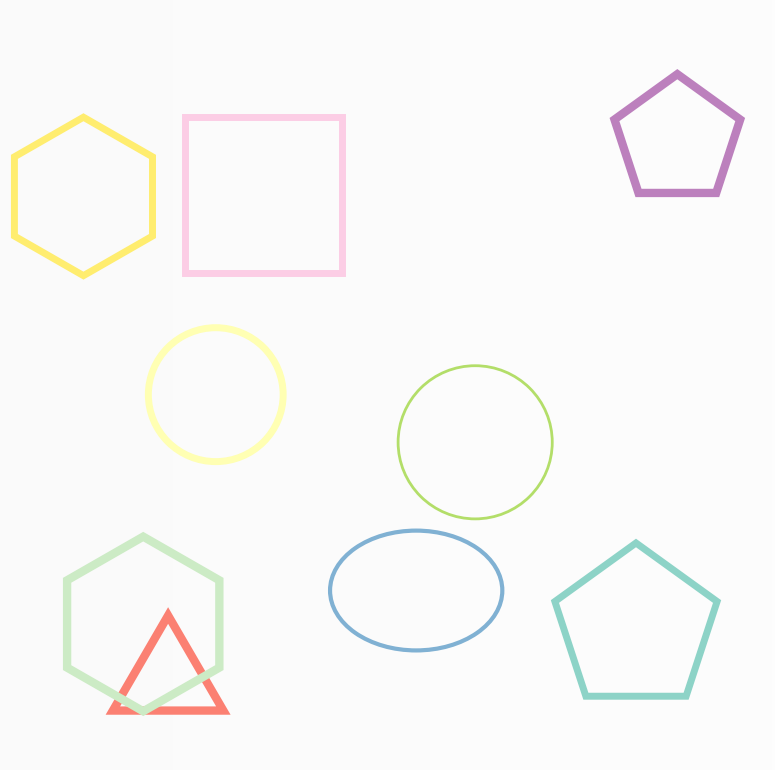[{"shape": "pentagon", "thickness": 2.5, "radius": 0.55, "center": [0.821, 0.185]}, {"shape": "circle", "thickness": 2.5, "radius": 0.43, "center": [0.278, 0.487]}, {"shape": "triangle", "thickness": 3, "radius": 0.41, "center": [0.217, 0.118]}, {"shape": "oval", "thickness": 1.5, "radius": 0.56, "center": [0.537, 0.233]}, {"shape": "circle", "thickness": 1, "radius": 0.5, "center": [0.613, 0.426]}, {"shape": "square", "thickness": 2.5, "radius": 0.51, "center": [0.34, 0.747]}, {"shape": "pentagon", "thickness": 3, "radius": 0.43, "center": [0.874, 0.818]}, {"shape": "hexagon", "thickness": 3, "radius": 0.57, "center": [0.185, 0.19]}, {"shape": "hexagon", "thickness": 2.5, "radius": 0.51, "center": [0.108, 0.745]}]